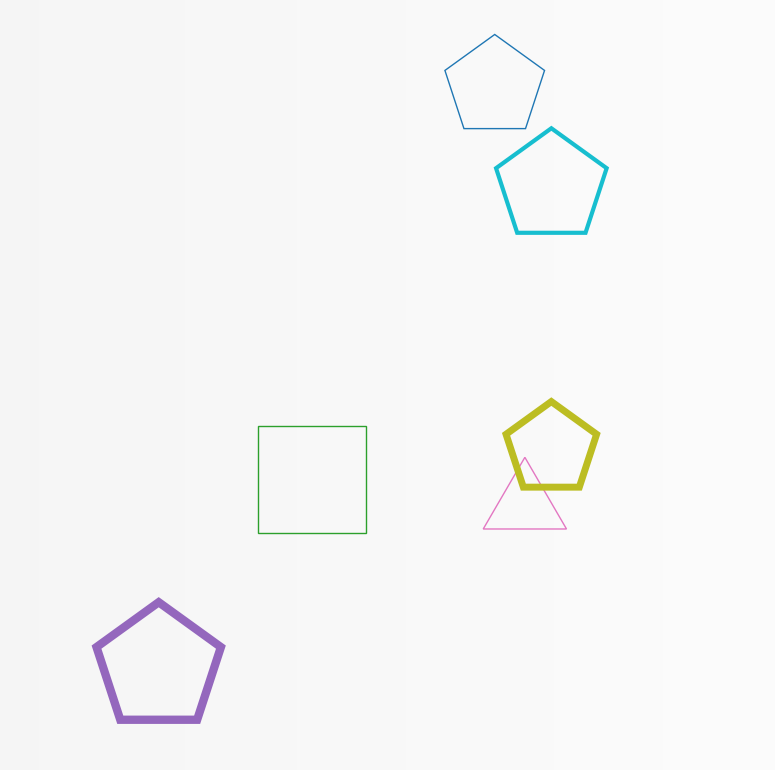[{"shape": "pentagon", "thickness": 0.5, "radius": 0.34, "center": [0.638, 0.888]}, {"shape": "square", "thickness": 0.5, "radius": 0.35, "center": [0.402, 0.377]}, {"shape": "pentagon", "thickness": 3, "radius": 0.42, "center": [0.205, 0.134]}, {"shape": "triangle", "thickness": 0.5, "radius": 0.31, "center": [0.677, 0.344]}, {"shape": "pentagon", "thickness": 2.5, "radius": 0.31, "center": [0.711, 0.417]}, {"shape": "pentagon", "thickness": 1.5, "radius": 0.38, "center": [0.711, 0.758]}]